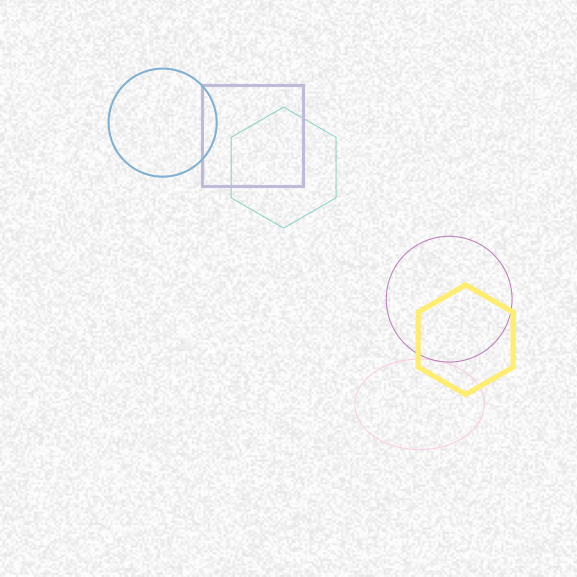[{"shape": "hexagon", "thickness": 0.5, "radius": 0.52, "center": [0.491, 0.709]}, {"shape": "square", "thickness": 1.5, "radius": 0.44, "center": [0.438, 0.764]}, {"shape": "circle", "thickness": 1, "radius": 0.47, "center": [0.282, 0.787]}, {"shape": "oval", "thickness": 0.5, "radius": 0.56, "center": [0.727, 0.299]}, {"shape": "circle", "thickness": 0.5, "radius": 0.54, "center": [0.778, 0.481]}, {"shape": "hexagon", "thickness": 2.5, "radius": 0.47, "center": [0.806, 0.411]}]